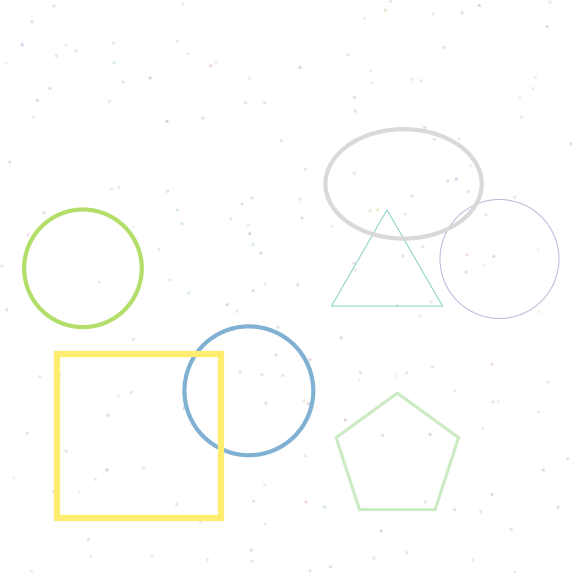[{"shape": "triangle", "thickness": 0.5, "radius": 0.56, "center": [0.67, 0.525]}, {"shape": "circle", "thickness": 0.5, "radius": 0.52, "center": [0.865, 0.551]}, {"shape": "circle", "thickness": 2, "radius": 0.56, "center": [0.431, 0.322]}, {"shape": "circle", "thickness": 2, "radius": 0.51, "center": [0.144, 0.535]}, {"shape": "oval", "thickness": 2, "radius": 0.68, "center": [0.699, 0.681]}, {"shape": "pentagon", "thickness": 1.5, "radius": 0.56, "center": [0.688, 0.207]}, {"shape": "square", "thickness": 3, "radius": 0.71, "center": [0.24, 0.244]}]